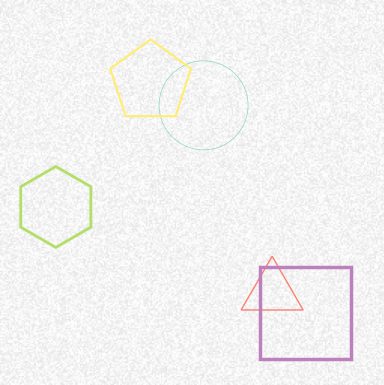[{"shape": "circle", "thickness": 0.5, "radius": 0.58, "center": [0.529, 0.726]}, {"shape": "triangle", "thickness": 1, "radius": 0.47, "center": [0.707, 0.241]}, {"shape": "hexagon", "thickness": 2, "radius": 0.53, "center": [0.145, 0.462]}, {"shape": "square", "thickness": 2.5, "radius": 0.6, "center": [0.793, 0.186]}, {"shape": "pentagon", "thickness": 1.5, "radius": 0.55, "center": [0.391, 0.787]}]